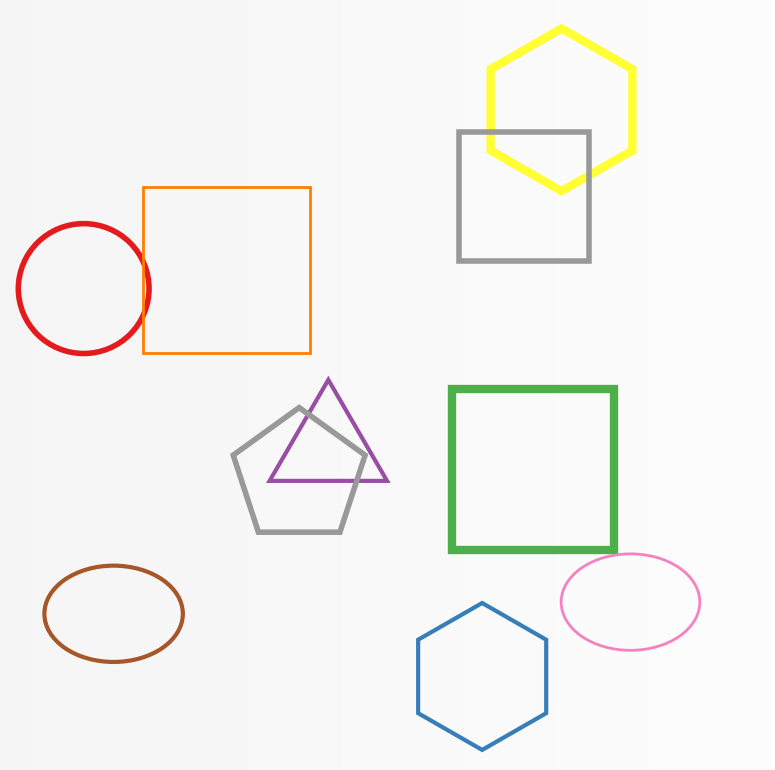[{"shape": "circle", "thickness": 2, "radius": 0.42, "center": [0.108, 0.625]}, {"shape": "hexagon", "thickness": 1.5, "radius": 0.48, "center": [0.622, 0.121]}, {"shape": "square", "thickness": 3, "radius": 0.52, "center": [0.688, 0.39]}, {"shape": "triangle", "thickness": 1.5, "radius": 0.44, "center": [0.424, 0.419]}, {"shape": "square", "thickness": 1, "radius": 0.54, "center": [0.292, 0.649]}, {"shape": "hexagon", "thickness": 3, "radius": 0.53, "center": [0.725, 0.857]}, {"shape": "oval", "thickness": 1.5, "radius": 0.45, "center": [0.147, 0.203]}, {"shape": "oval", "thickness": 1, "radius": 0.45, "center": [0.814, 0.218]}, {"shape": "square", "thickness": 2, "radius": 0.42, "center": [0.676, 0.745]}, {"shape": "pentagon", "thickness": 2, "radius": 0.45, "center": [0.386, 0.381]}]